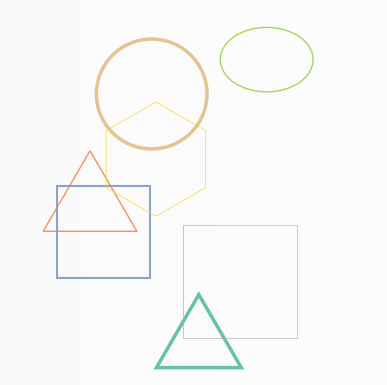[{"shape": "triangle", "thickness": 2.5, "radius": 0.63, "center": [0.513, 0.108]}, {"shape": "triangle", "thickness": 1, "radius": 0.7, "center": [0.232, 0.469]}, {"shape": "square", "thickness": 1.5, "radius": 0.6, "center": [0.266, 0.398]}, {"shape": "oval", "thickness": 1, "radius": 0.6, "center": [0.688, 0.845]}, {"shape": "hexagon", "thickness": 0.5, "radius": 0.74, "center": [0.402, 0.587]}, {"shape": "circle", "thickness": 2.5, "radius": 0.71, "center": [0.391, 0.756]}, {"shape": "square", "thickness": 0.5, "radius": 0.73, "center": [0.619, 0.268]}]